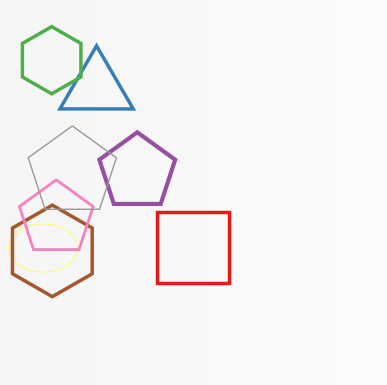[{"shape": "square", "thickness": 2.5, "radius": 0.46, "center": [0.498, 0.357]}, {"shape": "triangle", "thickness": 2.5, "radius": 0.55, "center": [0.249, 0.772]}, {"shape": "hexagon", "thickness": 2.5, "radius": 0.44, "center": [0.133, 0.844]}, {"shape": "pentagon", "thickness": 3, "radius": 0.51, "center": [0.354, 0.553]}, {"shape": "oval", "thickness": 0.5, "radius": 0.44, "center": [0.111, 0.356]}, {"shape": "hexagon", "thickness": 2.5, "radius": 0.59, "center": [0.135, 0.348]}, {"shape": "pentagon", "thickness": 2, "radius": 0.5, "center": [0.145, 0.433]}, {"shape": "pentagon", "thickness": 1, "radius": 0.6, "center": [0.187, 0.553]}]